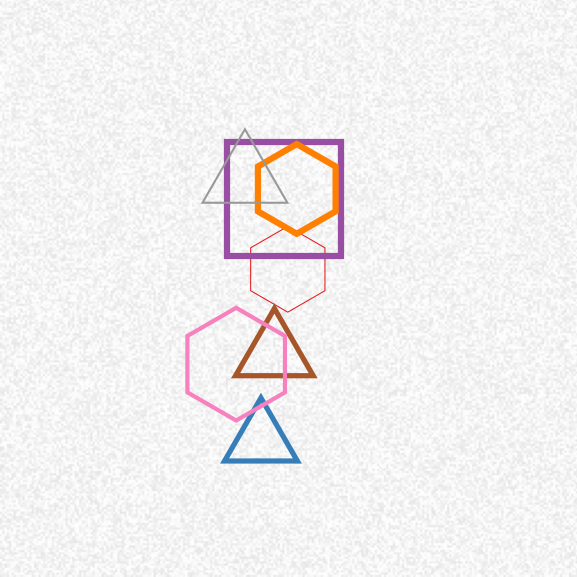[{"shape": "hexagon", "thickness": 0.5, "radius": 0.37, "center": [0.498, 0.533]}, {"shape": "triangle", "thickness": 2.5, "radius": 0.36, "center": [0.452, 0.237]}, {"shape": "square", "thickness": 3, "radius": 0.5, "center": [0.491, 0.654]}, {"shape": "hexagon", "thickness": 3, "radius": 0.39, "center": [0.514, 0.672]}, {"shape": "triangle", "thickness": 2.5, "radius": 0.39, "center": [0.475, 0.387]}, {"shape": "hexagon", "thickness": 2, "radius": 0.49, "center": [0.409, 0.369]}, {"shape": "triangle", "thickness": 1, "radius": 0.42, "center": [0.424, 0.69]}]